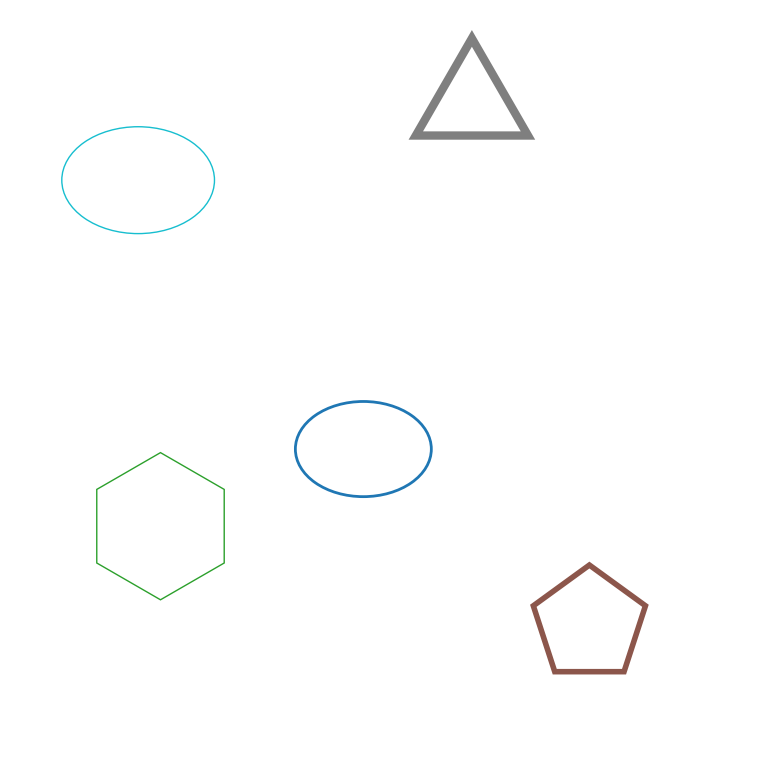[{"shape": "oval", "thickness": 1, "radius": 0.44, "center": [0.472, 0.417]}, {"shape": "hexagon", "thickness": 0.5, "radius": 0.48, "center": [0.208, 0.317]}, {"shape": "pentagon", "thickness": 2, "radius": 0.38, "center": [0.765, 0.19]}, {"shape": "triangle", "thickness": 3, "radius": 0.42, "center": [0.613, 0.866]}, {"shape": "oval", "thickness": 0.5, "radius": 0.5, "center": [0.179, 0.766]}]